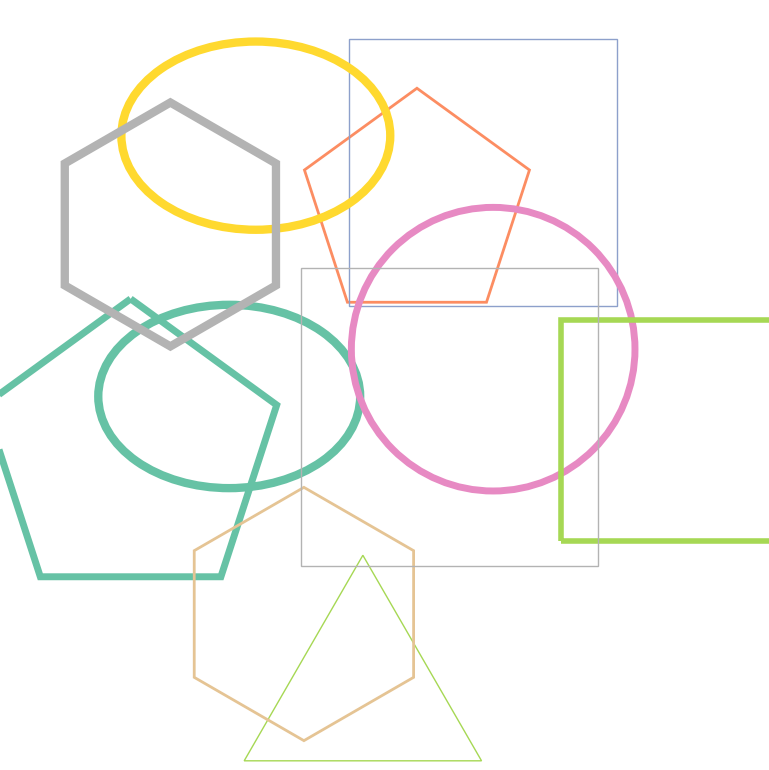[{"shape": "pentagon", "thickness": 2.5, "radius": 1.0, "center": [0.17, 0.412]}, {"shape": "oval", "thickness": 3, "radius": 0.85, "center": [0.298, 0.485]}, {"shape": "pentagon", "thickness": 1, "radius": 0.77, "center": [0.541, 0.732]}, {"shape": "square", "thickness": 0.5, "radius": 0.87, "center": [0.627, 0.776]}, {"shape": "circle", "thickness": 2.5, "radius": 0.92, "center": [0.64, 0.547]}, {"shape": "square", "thickness": 2, "radius": 0.72, "center": [0.872, 0.441]}, {"shape": "triangle", "thickness": 0.5, "radius": 0.89, "center": [0.471, 0.101]}, {"shape": "oval", "thickness": 3, "radius": 0.87, "center": [0.332, 0.824]}, {"shape": "hexagon", "thickness": 1, "radius": 0.82, "center": [0.395, 0.203]}, {"shape": "hexagon", "thickness": 3, "radius": 0.79, "center": [0.221, 0.709]}, {"shape": "square", "thickness": 0.5, "radius": 0.97, "center": [0.584, 0.459]}]